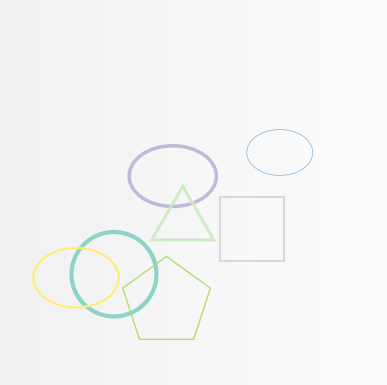[{"shape": "circle", "thickness": 3, "radius": 0.55, "center": [0.294, 0.288]}, {"shape": "oval", "thickness": 2.5, "radius": 0.56, "center": [0.446, 0.543]}, {"shape": "oval", "thickness": 0.5, "radius": 0.43, "center": [0.722, 0.604]}, {"shape": "pentagon", "thickness": 1, "radius": 0.59, "center": [0.43, 0.215]}, {"shape": "square", "thickness": 1.5, "radius": 0.41, "center": [0.651, 0.406]}, {"shape": "triangle", "thickness": 2, "radius": 0.46, "center": [0.472, 0.423]}, {"shape": "oval", "thickness": 1.5, "radius": 0.55, "center": [0.196, 0.279]}]